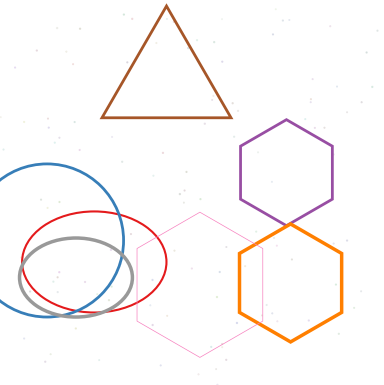[{"shape": "oval", "thickness": 1.5, "radius": 0.94, "center": [0.245, 0.32]}, {"shape": "circle", "thickness": 2, "radius": 0.99, "center": [0.122, 0.375]}, {"shape": "hexagon", "thickness": 2, "radius": 0.69, "center": [0.744, 0.551]}, {"shape": "hexagon", "thickness": 2.5, "radius": 0.77, "center": [0.755, 0.265]}, {"shape": "triangle", "thickness": 2, "radius": 0.97, "center": [0.432, 0.791]}, {"shape": "hexagon", "thickness": 0.5, "radius": 0.94, "center": [0.519, 0.26]}, {"shape": "oval", "thickness": 2.5, "radius": 0.73, "center": [0.197, 0.279]}]